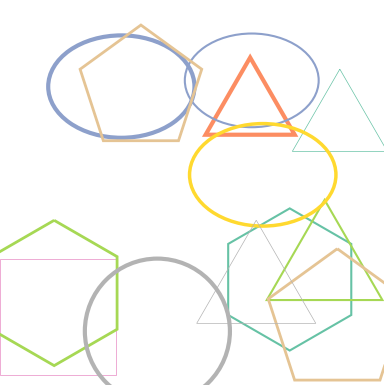[{"shape": "hexagon", "thickness": 1.5, "radius": 0.92, "center": [0.753, 0.274]}, {"shape": "triangle", "thickness": 0.5, "radius": 0.71, "center": [0.883, 0.678]}, {"shape": "triangle", "thickness": 3, "radius": 0.67, "center": [0.65, 0.717]}, {"shape": "oval", "thickness": 3, "radius": 0.95, "center": [0.315, 0.775]}, {"shape": "oval", "thickness": 1.5, "radius": 0.87, "center": [0.654, 0.791]}, {"shape": "square", "thickness": 0.5, "radius": 0.76, "center": [0.15, 0.176]}, {"shape": "triangle", "thickness": 1.5, "radius": 0.87, "center": [0.843, 0.307]}, {"shape": "hexagon", "thickness": 2, "radius": 0.94, "center": [0.141, 0.239]}, {"shape": "oval", "thickness": 2.5, "radius": 0.95, "center": [0.682, 0.546]}, {"shape": "pentagon", "thickness": 2, "radius": 0.83, "center": [0.366, 0.769]}, {"shape": "pentagon", "thickness": 2, "radius": 0.94, "center": [0.876, 0.165]}, {"shape": "circle", "thickness": 3, "radius": 0.94, "center": [0.409, 0.14]}, {"shape": "triangle", "thickness": 0.5, "radius": 0.89, "center": [0.666, 0.249]}]